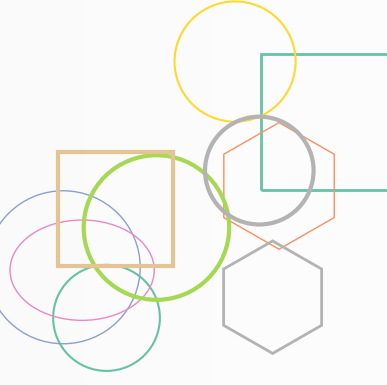[{"shape": "circle", "thickness": 1.5, "radius": 0.69, "center": [0.275, 0.174]}, {"shape": "square", "thickness": 2, "radius": 0.88, "center": [0.851, 0.683]}, {"shape": "hexagon", "thickness": 1, "radius": 0.82, "center": [0.72, 0.517]}, {"shape": "circle", "thickness": 1, "radius": 0.99, "center": [0.163, 0.306]}, {"shape": "oval", "thickness": 1, "radius": 0.93, "center": [0.212, 0.298]}, {"shape": "circle", "thickness": 3, "radius": 0.94, "center": [0.404, 0.409]}, {"shape": "circle", "thickness": 1.5, "radius": 0.78, "center": [0.607, 0.84]}, {"shape": "square", "thickness": 3, "radius": 0.74, "center": [0.297, 0.457]}, {"shape": "circle", "thickness": 3, "radius": 0.7, "center": [0.669, 0.557]}, {"shape": "hexagon", "thickness": 2, "radius": 0.73, "center": [0.704, 0.228]}]